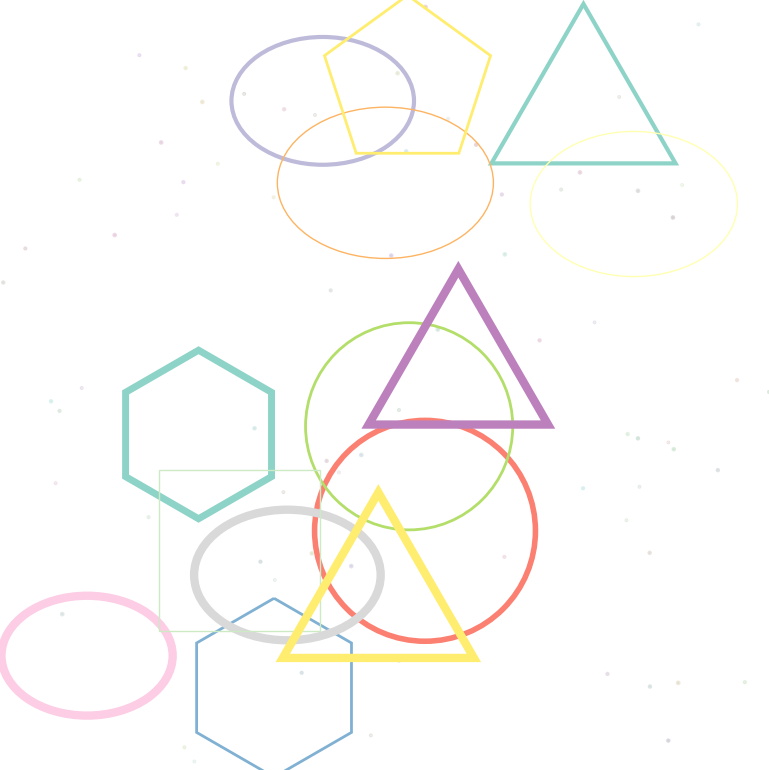[{"shape": "triangle", "thickness": 1.5, "radius": 0.69, "center": [0.758, 0.857]}, {"shape": "hexagon", "thickness": 2.5, "radius": 0.55, "center": [0.258, 0.436]}, {"shape": "oval", "thickness": 0.5, "radius": 0.67, "center": [0.823, 0.735]}, {"shape": "oval", "thickness": 1.5, "radius": 0.59, "center": [0.419, 0.869]}, {"shape": "circle", "thickness": 2, "radius": 0.72, "center": [0.552, 0.311]}, {"shape": "hexagon", "thickness": 1, "radius": 0.58, "center": [0.356, 0.107]}, {"shape": "oval", "thickness": 0.5, "radius": 0.7, "center": [0.5, 0.763]}, {"shape": "circle", "thickness": 1, "radius": 0.67, "center": [0.531, 0.446]}, {"shape": "oval", "thickness": 3, "radius": 0.56, "center": [0.113, 0.148]}, {"shape": "oval", "thickness": 3, "radius": 0.61, "center": [0.373, 0.253]}, {"shape": "triangle", "thickness": 3, "radius": 0.67, "center": [0.595, 0.516]}, {"shape": "square", "thickness": 0.5, "radius": 0.52, "center": [0.311, 0.285]}, {"shape": "triangle", "thickness": 3, "radius": 0.72, "center": [0.491, 0.217]}, {"shape": "pentagon", "thickness": 1, "radius": 0.57, "center": [0.529, 0.893]}]